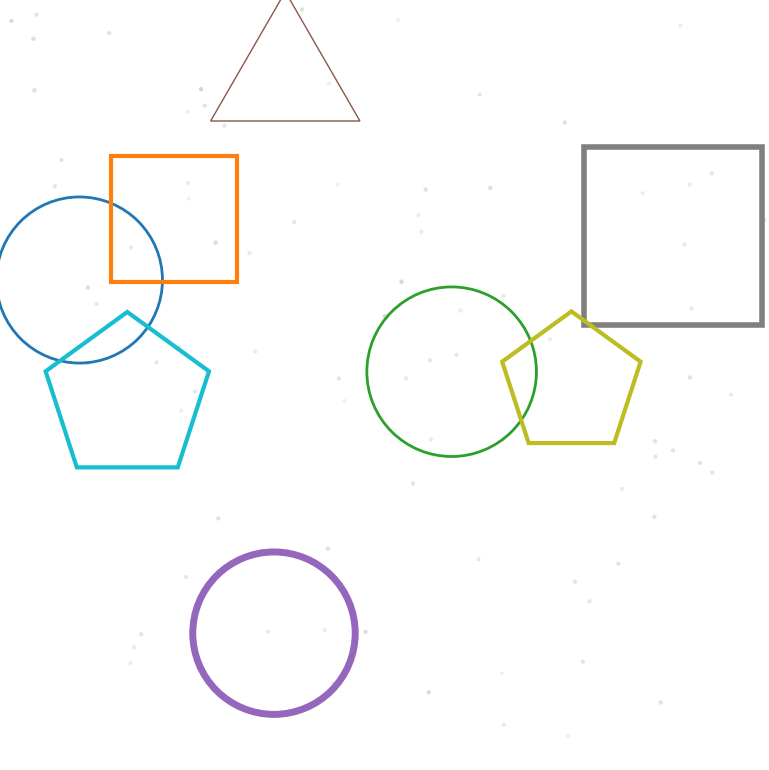[{"shape": "circle", "thickness": 1, "radius": 0.54, "center": [0.103, 0.636]}, {"shape": "square", "thickness": 1.5, "radius": 0.41, "center": [0.226, 0.716]}, {"shape": "circle", "thickness": 1, "radius": 0.55, "center": [0.587, 0.517]}, {"shape": "circle", "thickness": 2.5, "radius": 0.53, "center": [0.356, 0.178]}, {"shape": "triangle", "thickness": 0.5, "radius": 0.56, "center": [0.371, 0.899]}, {"shape": "square", "thickness": 2, "radius": 0.58, "center": [0.874, 0.694]}, {"shape": "pentagon", "thickness": 1.5, "radius": 0.47, "center": [0.742, 0.501]}, {"shape": "pentagon", "thickness": 1.5, "radius": 0.56, "center": [0.165, 0.483]}]